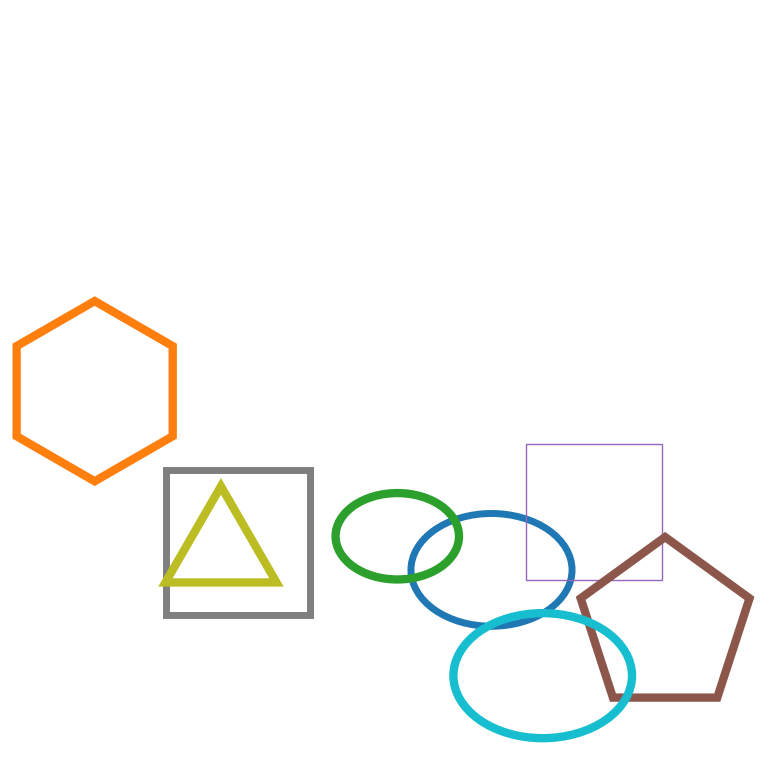[{"shape": "oval", "thickness": 2.5, "radius": 0.52, "center": [0.638, 0.26]}, {"shape": "hexagon", "thickness": 3, "radius": 0.59, "center": [0.123, 0.492]}, {"shape": "oval", "thickness": 3, "radius": 0.4, "center": [0.516, 0.304]}, {"shape": "square", "thickness": 0.5, "radius": 0.44, "center": [0.772, 0.335]}, {"shape": "pentagon", "thickness": 3, "radius": 0.58, "center": [0.864, 0.187]}, {"shape": "square", "thickness": 2.5, "radius": 0.47, "center": [0.31, 0.295]}, {"shape": "triangle", "thickness": 3, "radius": 0.42, "center": [0.287, 0.285]}, {"shape": "oval", "thickness": 3, "radius": 0.58, "center": [0.705, 0.123]}]